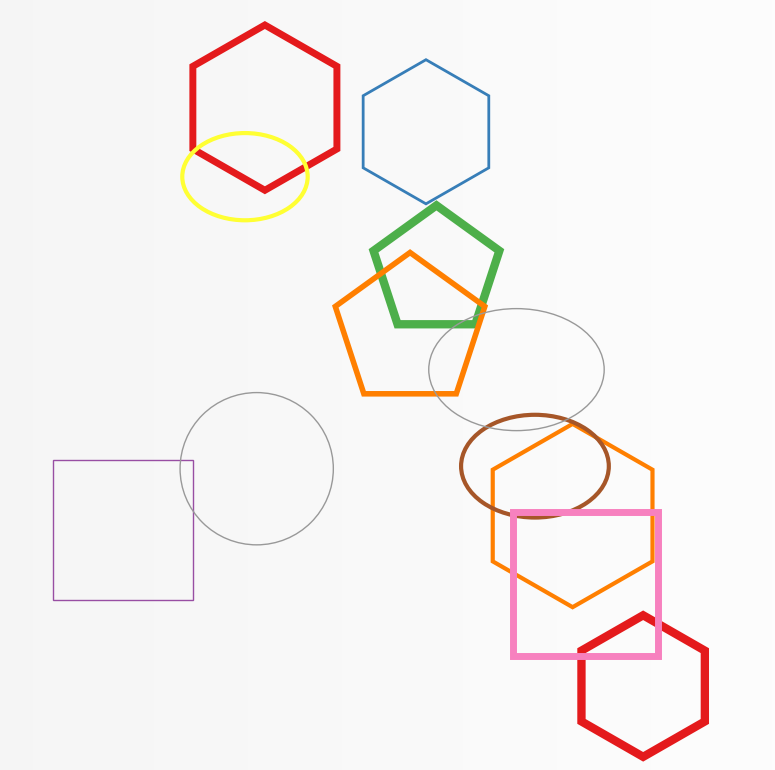[{"shape": "hexagon", "thickness": 2.5, "radius": 0.54, "center": [0.342, 0.86]}, {"shape": "hexagon", "thickness": 3, "radius": 0.46, "center": [0.83, 0.109]}, {"shape": "hexagon", "thickness": 1, "radius": 0.47, "center": [0.55, 0.829]}, {"shape": "pentagon", "thickness": 3, "radius": 0.43, "center": [0.563, 0.648]}, {"shape": "square", "thickness": 0.5, "radius": 0.45, "center": [0.159, 0.312]}, {"shape": "pentagon", "thickness": 2, "radius": 0.51, "center": [0.529, 0.571]}, {"shape": "hexagon", "thickness": 1.5, "radius": 0.6, "center": [0.739, 0.33]}, {"shape": "oval", "thickness": 1.5, "radius": 0.4, "center": [0.316, 0.771]}, {"shape": "oval", "thickness": 1.5, "radius": 0.48, "center": [0.69, 0.395]}, {"shape": "square", "thickness": 2.5, "radius": 0.47, "center": [0.755, 0.242]}, {"shape": "circle", "thickness": 0.5, "radius": 0.49, "center": [0.331, 0.391]}, {"shape": "oval", "thickness": 0.5, "radius": 0.57, "center": [0.666, 0.52]}]